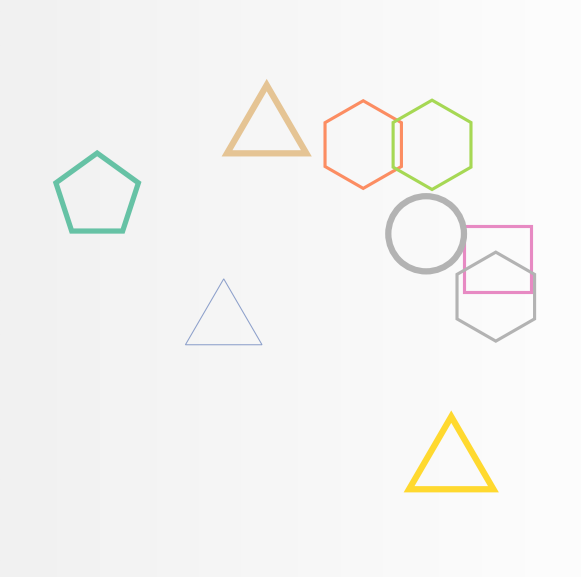[{"shape": "pentagon", "thickness": 2.5, "radius": 0.37, "center": [0.167, 0.659]}, {"shape": "hexagon", "thickness": 1.5, "radius": 0.38, "center": [0.625, 0.749]}, {"shape": "triangle", "thickness": 0.5, "radius": 0.38, "center": [0.385, 0.44]}, {"shape": "square", "thickness": 1.5, "radius": 0.29, "center": [0.856, 0.551]}, {"shape": "hexagon", "thickness": 1.5, "radius": 0.39, "center": [0.743, 0.748]}, {"shape": "triangle", "thickness": 3, "radius": 0.42, "center": [0.776, 0.194]}, {"shape": "triangle", "thickness": 3, "radius": 0.39, "center": [0.459, 0.773]}, {"shape": "hexagon", "thickness": 1.5, "radius": 0.39, "center": [0.853, 0.485]}, {"shape": "circle", "thickness": 3, "radius": 0.33, "center": [0.733, 0.594]}]